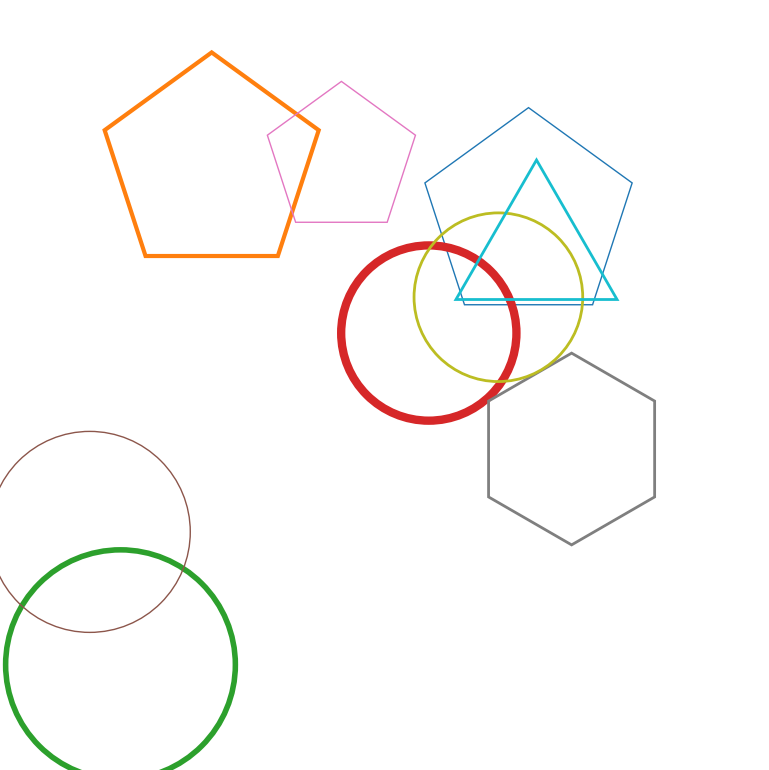[{"shape": "pentagon", "thickness": 0.5, "radius": 0.71, "center": [0.686, 0.719]}, {"shape": "pentagon", "thickness": 1.5, "radius": 0.73, "center": [0.275, 0.786]}, {"shape": "circle", "thickness": 2, "radius": 0.75, "center": [0.156, 0.137]}, {"shape": "circle", "thickness": 3, "radius": 0.57, "center": [0.557, 0.567]}, {"shape": "circle", "thickness": 0.5, "radius": 0.65, "center": [0.117, 0.309]}, {"shape": "pentagon", "thickness": 0.5, "radius": 0.51, "center": [0.443, 0.793]}, {"shape": "hexagon", "thickness": 1, "radius": 0.62, "center": [0.742, 0.417]}, {"shape": "circle", "thickness": 1, "radius": 0.55, "center": [0.647, 0.614]}, {"shape": "triangle", "thickness": 1, "radius": 0.6, "center": [0.697, 0.671]}]